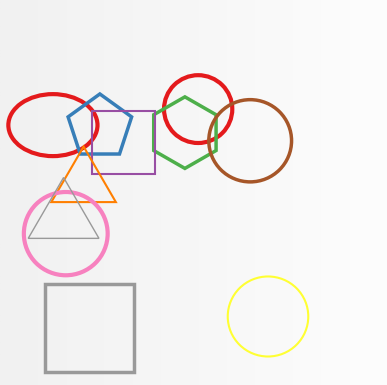[{"shape": "oval", "thickness": 3, "radius": 0.58, "center": [0.137, 0.675]}, {"shape": "circle", "thickness": 3, "radius": 0.44, "center": [0.511, 0.717]}, {"shape": "pentagon", "thickness": 2.5, "radius": 0.43, "center": [0.258, 0.67]}, {"shape": "hexagon", "thickness": 2.5, "radius": 0.46, "center": [0.477, 0.655]}, {"shape": "square", "thickness": 1.5, "radius": 0.41, "center": [0.319, 0.631]}, {"shape": "triangle", "thickness": 1.5, "radius": 0.48, "center": [0.216, 0.523]}, {"shape": "circle", "thickness": 1.5, "radius": 0.52, "center": [0.692, 0.178]}, {"shape": "circle", "thickness": 2.5, "radius": 0.53, "center": [0.646, 0.634]}, {"shape": "circle", "thickness": 3, "radius": 0.54, "center": [0.17, 0.393]}, {"shape": "square", "thickness": 2.5, "radius": 0.57, "center": [0.23, 0.147]}, {"shape": "triangle", "thickness": 1, "radius": 0.53, "center": [0.164, 0.434]}]